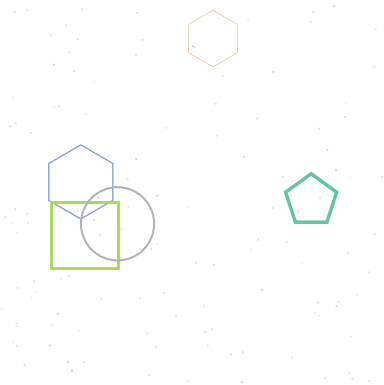[{"shape": "pentagon", "thickness": 2.5, "radius": 0.35, "center": [0.808, 0.479]}, {"shape": "hexagon", "thickness": 1, "radius": 0.48, "center": [0.21, 0.527]}, {"shape": "square", "thickness": 2, "radius": 0.43, "center": [0.22, 0.39]}, {"shape": "hexagon", "thickness": 0.5, "radius": 0.37, "center": [0.553, 0.9]}, {"shape": "circle", "thickness": 1.5, "radius": 0.48, "center": [0.305, 0.419]}]